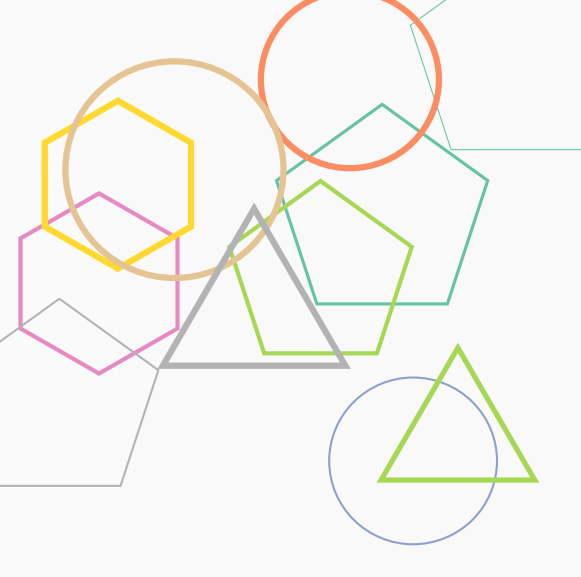[{"shape": "pentagon", "thickness": 0.5, "radius": 0.96, "center": [0.889, 0.896]}, {"shape": "pentagon", "thickness": 1.5, "radius": 0.95, "center": [0.657, 0.627]}, {"shape": "circle", "thickness": 3, "radius": 0.77, "center": [0.602, 0.861]}, {"shape": "circle", "thickness": 1, "radius": 0.72, "center": [0.711, 0.201]}, {"shape": "hexagon", "thickness": 2, "radius": 0.78, "center": [0.17, 0.508]}, {"shape": "triangle", "thickness": 2.5, "radius": 0.76, "center": [0.788, 0.244]}, {"shape": "pentagon", "thickness": 2, "radius": 0.82, "center": [0.552, 0.521]}, {"shape": "hexagon", "thickness": 3, "radius": 0.73, "center": [0.203, 0.679]}, {"shape": "circle", "thickness": 3, "radius": 0.94, "center": [0.3, 0.705]}, {"shape": "pentagon", "thickness": 1, "radius": 0.9, "center": [0.102, 0.303]}, {"shape": "triangle", "thickness": 3, "radius": 0.91, "center": [0.437, 0.456]}]